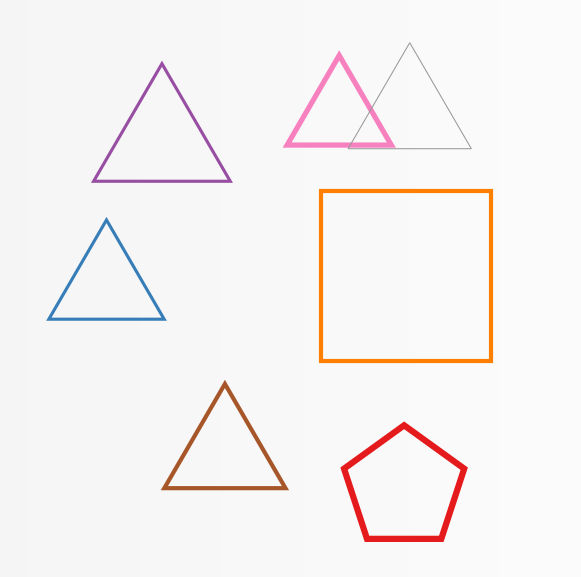[{"shape": "pentagon", "thickness": 3, "radius": 0.54, "center": [0.695, 0.154]}, {"shape": "triangle", "thickness": 1.5, "radius": 0.57, "center": [0.183, 0.504]}, {"shape": "triangle", "thickness": 1.5, "radius": 0.68, "center": [0.279, 0.753]}, {"shape": "square", "thickness": 2, "radius": 0.73, "center": [0.699, 0.522]}, {"shape": "triangle", "thickness": 2, "radius": 0.6, "center": [0.387, 0.214]}, {"shape": "triangle", "thickness": 2.5, "radius": 0.52, "center": [0.584, 0.8]}, {"shape": "triangle", "thickness": 0.5, "radius": 0.61, "center": [0.705, 0.803]}]